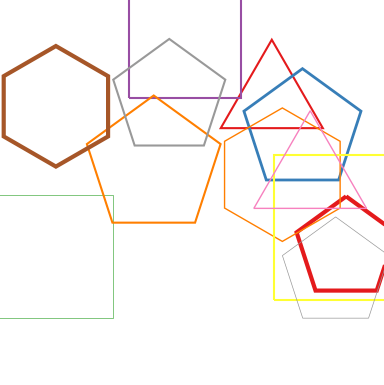[{"shape": "triangle", "thickness": 1.5, "radius": 0.77, "center": [0.706, 0.744]}, {"shape": "pentagon", "thickness": 3, "radius": 0.68, "center": [0.899, 0.355]}, {"shape": "pentagon", "thickness": 2, "radius": 0.8, "center": [0.786, 0.662]}, {"shape": "square", "thickness": 0.5, "radius": 0.8, "center": [0.133, 0.335]}, {"shape": "square", "thickness": 1.5, "radius": 0.72, "center": [0.481, 0.89]}, {"shape": "pentagon", "thickness": 1.5, "radius": 0.91, "center": [0.399, 0.569]}, {"shape": "hexagon", "thickness": 1, "radius": 0.87, "center": [0.733, 0.546]}, {"shape": "square", "thickness": 1.5, "radius": 0.94, "center": [0.9, 0.409]}, {"shape": "hexagon", "thickness": 3, "radius": 0.78, "center": [0.145, 0.724]}, {"shape": "triangle", "thickness": 1, "radius": 0.84, "center": [0.806, 0.543]}, {"shape": "pentagon", "thickness": 0.5, "radius": 0.73, "center": [0.872, 0.291]}, {"shape": "pentagon", "thickness": 1.5, "radius": 0.76, "center": [0.44, 0.746]}]